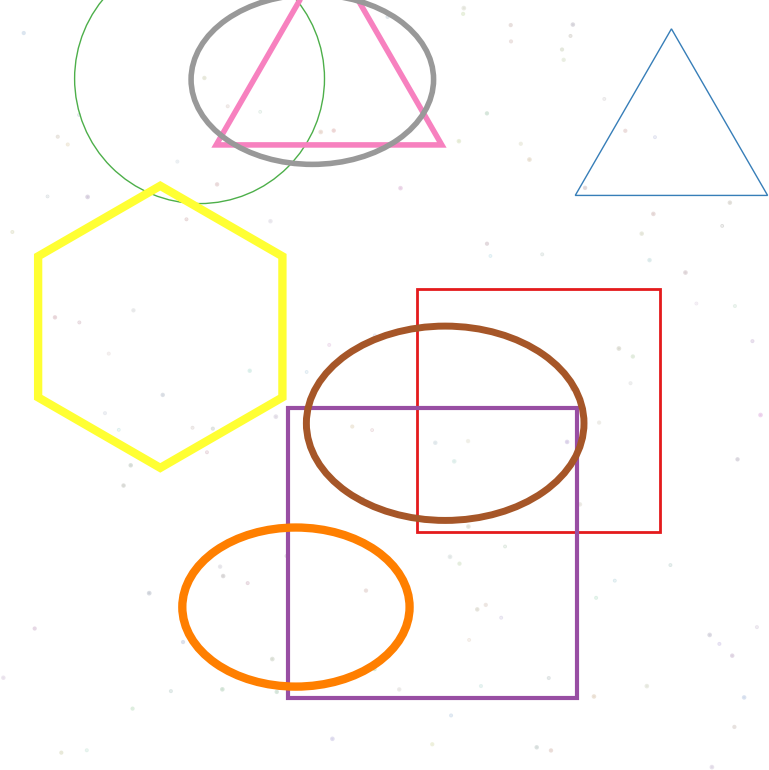[{"shape": "square", "thickness": 1, "radius": 0.79, "center": [0.699, 0.467]}, {"shape": "triangle", "thickness": 0.5, "radius": 0.72, "center": [0.872, 0.818]}, {"shape": "circle", "thickness": 0.5, "radius": 0.81, "center": [0.259, 0.898]}, {"shape": "square", "thickness": 1.5, "radius": 0.94, "center": [0.561, 0.282]}, {"shape": "oval", "thickness": 3, "radius": 0.74, "center": [0.384, 0.212]}, {"shape": "hexagon", "thickness": 3, "radius": 0.92, "center": [0.208, 0.576]}, {"shape": "oval", "thickness": 2.5, "radius": 0.9, "center": [0.578, 0.45]}, {"shape": "triangle", "thickness": 2, "radius": 0.85, "center": [0.427, 0.896]}, {"shape": "oval", "thickness": 2, "radius": 0.79, "center": [0.406, 0.897]}]